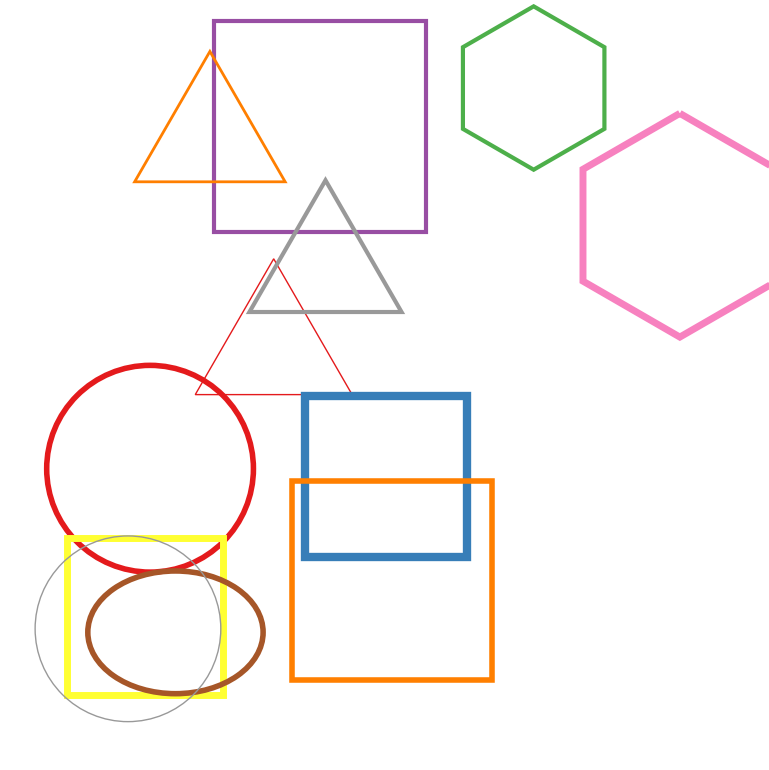[{"shape": "circle", "thickness": 2, "radius": 0.67, "center": [0.195, 0.391]}, {"shape": "triangle", "thickness": 0.5, "radius": 0.59, "center": [0.355, 0.546]}, {"shape": "square", "thickness": 3, "radius": 0.53, "center": [0.502, 0.381]}, {"shape": "hexagon", "thickness": 1.5, "radius": 0.53, "center": [0.693, 0.886]}, {"shape": "square", "thickness": 1.5, "radius": 0.69, "center": [0.416, 0.836]}, {"shape": "triangle", "thickness": 1, "radius": 0.56, "center": [0.273, 0.82]}, {"shape": "square", "thickness": 2, "radius": 0.65, "center": [0.509, 0.246]}, {"shape": "square", "thickness": 2.5, "radius": 0.51, "center": [0.188, 0.199]}, {"shape": "oval", "thickness": 2, "radius": 0.57, "center": [0.228, 0.179]}, {"shape": "hexagon", "thickness": 2.5, "radius": 0.73, "center": [0.883, 0.708]}, {"shape": "triangle", "thickness": 1.5, "radius": 0.57, "center": [0.423, 0.652]}, {"shape": "circle", "thickness": 0.5, "radius": 0.6, "center": [0.166, 0.183]}]